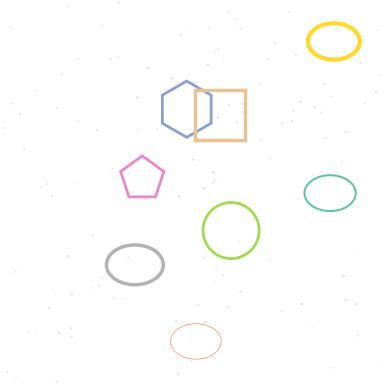[{"shape": "oval", "thickness": 1.5, "radius": 0.33, "center": [0.857, 0.498]}, {"shape": "oval", "thickness": 0.5, "radius": 0.33, "center": [0.509, 0.113]}, {"shape": "hexagon", "thickness": 2, "radius": 0.37, "center": [0.485, 0.716]}, {"shape": "pentagon", "thickness": 2, "radius": 0.29, "center": [0.369, 0.536]}, {"shape": "circle", "thickness": 2, "radius": 0.36, "center": [0.6, 0.401]}, {"shape": "oval", "thickness": 3, "radius": 0.34, "center": [0.867, 0.892]}, {"shape": "square", "thickness": 2.5, "radius": 0.32, "center": [0.571, 0.7]}, {"shape": "oval", "thickness": 2.5, "radius": 0.37, "center": [0.35, 0.312]}]